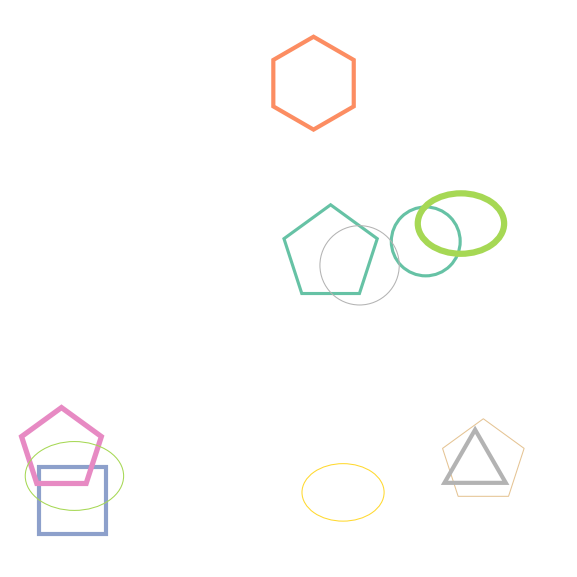[{"shape": "circle", "thickness": 1.5, "radius": 0.3, "center": [0.737, 0.581]}, {"shape": "pentagon", "thickness": 1.5, "radius": 0.42, "center": [0.572, 0.56]}, {"shape": "hexagon", "thickness": 2, "radius": 0.4, "center": [0.543, 0.855]}, {"shape": "square", "thickness": 2, "radius": 0.29, "center": [0.126, 0.133]}, {"shape": "pentagon", "thickness": 2.5, "radius": 0.36, "center": [0.106, 0.221]}, {"shape": "oval", "thickness": 3, "radius": 0.37, "center": [0.798, 0.612]}, {"shape": "oval", "thickness": 0.5, "radius": 0.43, "center": [0.129, 0.175]}, {"shape": "oval", "thickness": 0.5, "radius": 0.36, "center": [0.594, 0.147]}, {"shape": "pentagon", "thickness": 0.5, "radius": 0.37, "center": [0.837, 0.2]}, {"shape": "triangle", "thickness": 2, "radius": 0.31, "center": [0.823, 0.194]}, {"shape": "circle", "thickness": 0.5, "radius": 0.34, "center": [0.623, 0.54]}]